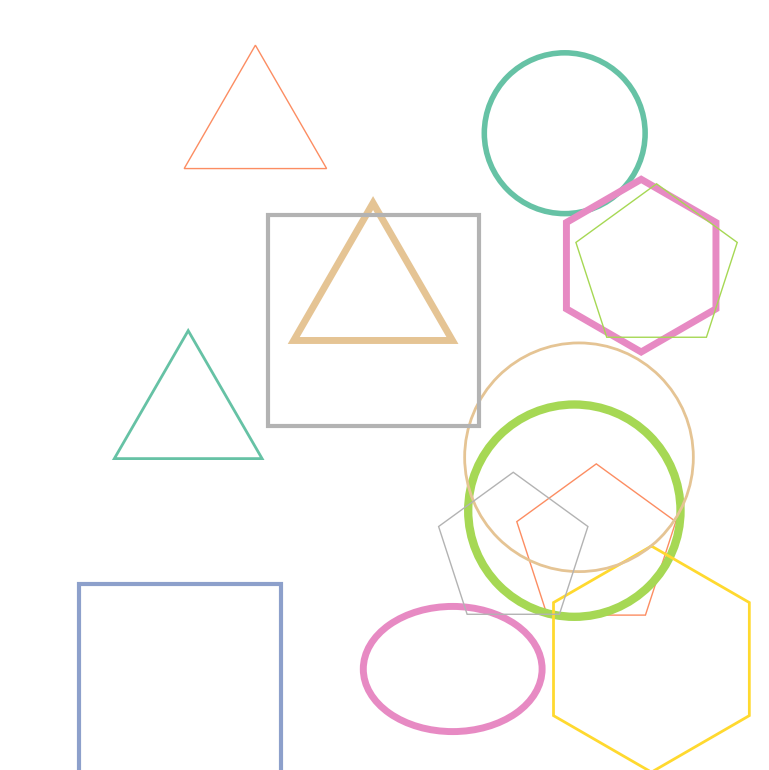[{"shape": "triangle", "thickness": 1, "radius": 0.55, "center": [0.244, 0.46]}, {"shape": "circle", "thickness": 2, "radius": 0.52, "center": [0.733, 0.827]}, {"shape": "pentagon", "thickness": 0.5, "radius": 0.54, "center": [0.774, 0.289]}, {"shape": "triangle", "thickness": 0.5, "radius": 0.53, "center": [0.332, 0.834]}, {"shape": "square", "thickness": 1.5, "radius": 0.66, "center": [0.234, 0.11]}, {"shape": "oval", "thickness": 2.5, "radius": 0.58, "center": [0.588, 0.131]}, {"shape": "hexagon", "thickness": 2.5, "radius": 0.56, "center": [0.833, 0.655]}, {"shape": "pentagon", "thickness": 0.5, "radius": 0.55, "center": [0.853, 0.651]}, {"shape": "circle", "thickness": 3, "radius": 0.69, "center": [0.746, 0.337]}, {"shape": "hexagon", "thickness": 1, "radius": 0.73, "center": [0.846, 0.144]}, {"shape": "triangle", "thickness": 2.5, "radius": 0.59, "center": [0.485, 0.617]}, {"shape": "circle", "thickness": 1, "radius": 0.74, "center": [0.752, 0.406]}, {"shape": "pentagon", "thickness": 0.5, "radius": 0.51, "center": [0.667, 0.285]}, {"shape": "square", "thickness": 1.5, "radius": 0.68, "center": [0.485, 0.584]}]